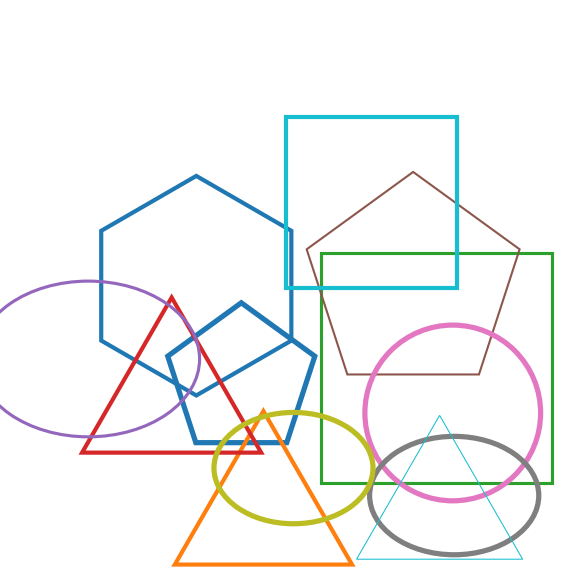[{"shape": "hexagon", "thickness": 2, "radius": 0.95, "center": [0.34, 0.504]}, {"shape": "pentagon", "thickness": 2.5, "radius": 0.67, "center": [0.418, 0.341]}, {"shape": "triangle", "thickness": 2, "radius": 0.89, "center": [0.456, 0.11]}, {"shape": "square", "thickness": 1.5, "radius": 1.0, "center": [0.756, 0.362]}, {"shape": "triangle", "thickness": 2, "radius": 0.9, "center": [0.297, 0.305]}, {"shape": "oval", "thickness": 1.5, "radius": 0.96, "center": [0.153, 0.378]}, {"shape": "pentagon", "thickness": 1, "radius": 0.97, "center": [0.715, 0.508]}, {"shape": "circle", "thickness": 2.5, "radius": 0.76, "center": [0.784, 0.284]}, {"shape": "oval", "thickness": 2.5, "radius": 0.73, "center": [0.786, 0.141]}, {"shape": "oval", "thickness": 2.5, "radius": 0.69, "center": [0.508, 0.189]}, {"shape": "triangle", "thickness": 0.5, "radius": 0.83, "center": [0.761, 0.114]}, {"shape": "square", "thickness": 2, "radius": 0.74, "center": [0.643, 0.648]}]